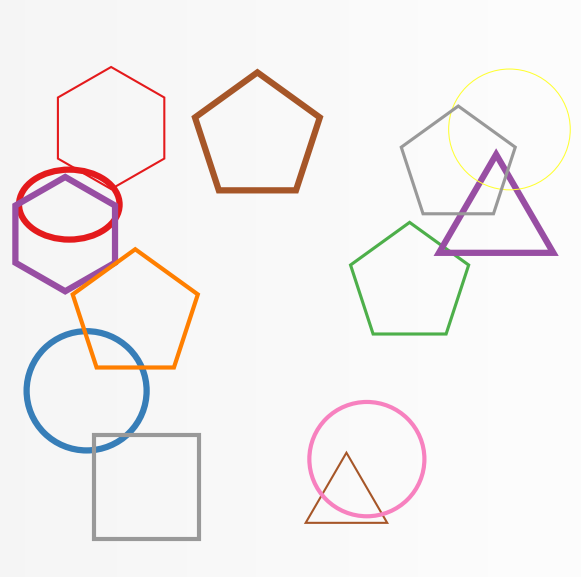[{"shape": "hexagon", "thickness": 1, "radius": 0.53, "center": [0.191, 0.777]}, {"shape": "oval", "thickness": 3, "radius": 0.43, "center": [0.119, 0.645]}, {"shape": "circle", "thickness": 3, "radius": 0.52, "center": [0.149, 0.322]}, {"shape": "pentagon", "thickness": 1.5, "radius": 0.53, "center": [0.705, 0.507]}, {"shape": "hexagon", "thickness": 3, "radius": 0.49, "center": [0.112, 0.594]}, {"shape": "triangle", "thickness": 3, "radius": 0.57, "center": [0.854, 0.618]}, {"shape": "pentagon", "thickness": 2, "radius": 0.57, "center": [0.233, 0.454]}, {"shape": "circle", "thickness": 0.5, "radius": 0.52, "center": [0.876, 0.775]}, {"shape": "pentagon", "thickness": 3, "radius": 0.56, "center": [0.443, 0.761]}, {"shape": "triangle", "thickness": 1, "radius": 0.4, "center": [0.596, 0.134]}, {"shape": "circle", "thickness": 2, "radius": 0.49, "center": [0.631, 0.204]}, {"shape": "square", "thickness": 2, "radius": 0.45, "center": [0.251, 0.156]}, {"shape": "pentagon", "thickness": 1.5, "radius": 0.52, "center": [0.788, 0.712]}]